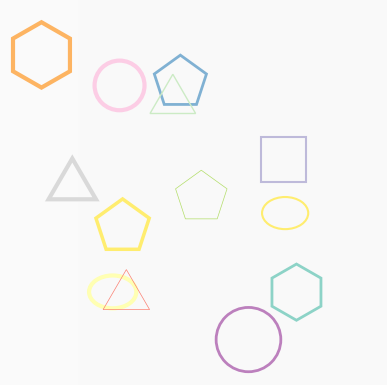[{"shape": "hexagon", "thickness": 2, "radius": 0.36, "center": [0.765, 0.241]}, {"shape": "oval", "thickness": 3, "radius": 0.3, "center": [0.291, 0.242]}, {"shape": "square", "thickness": 1.5, "radius": 0.29, "center": [0.732, 0.585]}, {"shape": "triangle", "thickness": 0.5, "radius": 0.35, "center": [0.326, 0.231]}, {"shape": "pentagon", "thickness": 2, "radius": 0.35, "center": [0.465, 0.786]}, {"shape": "hexagon", "thickness": 3, "radius": 0.42, "center": [0.107, 0.857]}, {"shape": "pentagon", "thickness": 0.5, "radius": 0.35, "center": [0.519, 0.488]}, {"shape": "circle", "thickness": 3, "radius": 0.32, "center": [0.309, 0.778]}, {"shape": "triangle", "thickness": 3, "radius": 0.35, "center": [0.187, 0.518]}, {"shape": "circle", "thickness": 2, "radius": 0.42, "center": [0.641, 0.118]}, {"shape": "triangle", "thickness": 1, "radius": 0.34, "center": [0.446, 0.739]}, {"shape": "pentagon", "thickness": 2.5, "radius": 0.36, "center": [0.316, 0.411]}, {"shape": "oval", "thickness": 1.5, "radius": 0.3, "center": [0.736, 0.447]}]